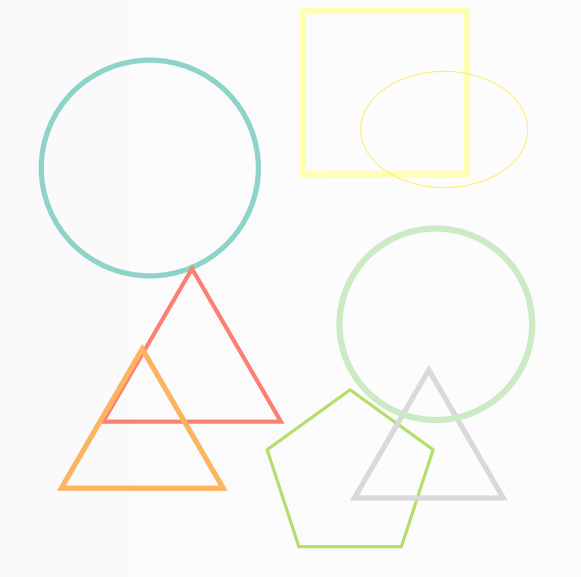[{"shape": "circle", "thickness": 2.5, "radius": 0.93, "center": [0.258, 0.708]}, {"shape": "square", "thickness": 3, "radius": 0.7, "center": [0.663, 0.838]}, {"shape": "triangle", "thickness": 2, "radius": 0.88, "center": [0.33, 0.357]}, {"shape": "triangle", "thickness": 2.5, "radius": 0.8, "center": [0.245, 0.234]}, {"shape": "pentagon", "thickness": 1.5, "radius": 0.75, "center": [0.602, 0.174]}, {"shape": "triangle", "thickness": 2.5, "radius": 0.74, "center": [0.738, 0.211]}, {"shape": "circle", "thickness": 3, "radius": 0.83, "center": [0.75, 0.438]}, {"shape": "oval", "thickness": 0.5, "radius": 0.72, "center": [0.764, 0.775]}]